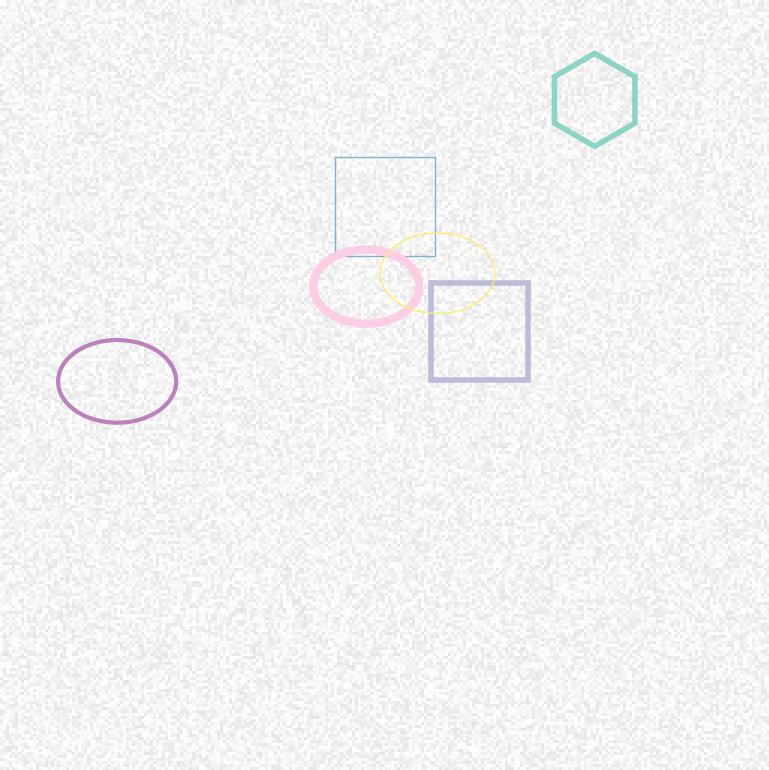[{"shape": "hexagon", "thickness": 2, "radius": 0.3, "center": [0.772, 0.87]}, {"shape": "square", "thickness": 2, "radius": 0.31, "center": [0.622, 0.57]}, {"shape": "square", "thickness": 0.5, "radius": 0.32, "center": [0.5, 0.732]}, {"shape": "oval", "thickness": 3, "radius": 0.34, "center": [0.476, 0.628]}, {"shape": "oval", "thickness": 1.5, "radius": 0.38, "center": [0.152, 0.505]}, {"shape": "oval", "thickness": 0.5, "radius": 0.37, "center": [0.568, 0.645]}]